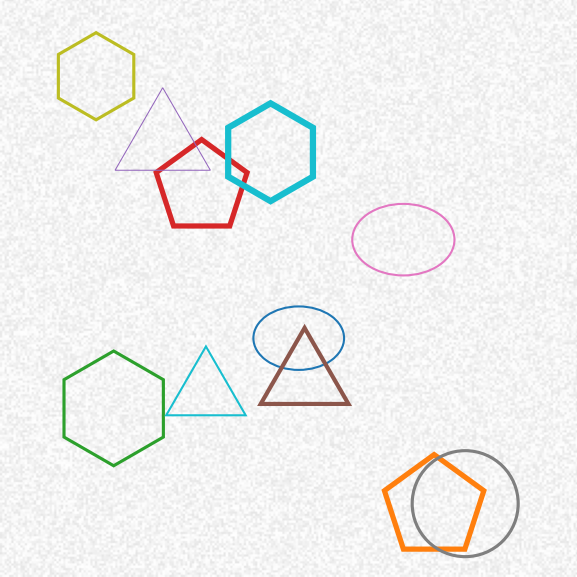[{"shape": "oval", "thickness": 1, "radius": 0.39, "center": [0.517, 0.414]}, {"shape": "pentagon", "thickness": 2.5, "radius": 0.45, "center": [0.752, 0.121]}, {"shape": "hexagon", "thickness": 1.5, "radius": 0.5, "center": [0.197, 0.292]}, {"shape": "pentagon", "thickness": 2.5, "radius": 0.41, "center": [0.349, 0.675]}, {"shape": "triangle", "thickness": 0.5, "radius": 0.48, "center": [0.282, 0.752]}, {"shape": "triangle", "thickness": 2, "radius": 0.44, "center": [0.527, 0.344]}, {"shape": "oval", "thickness": 1, "radius": 0.44, "center": [0.698, 0.584]}, {"shape": "circle", "thickness": 1.5, "radius": 0.46, "center": [0.806, 0.127]}, {"shape": "hexagon", "thickness": 1.5, "radius": 0.38, "center": [0.166, 0.867]}, {"shape": "hexagon", "thickness": 3, "radius": 0.42, "center": [0.468, 0.736]}, {"shape": "triangle", "thickness": 1, "radius": 0.4, "center": [0.357, 0.32]}]